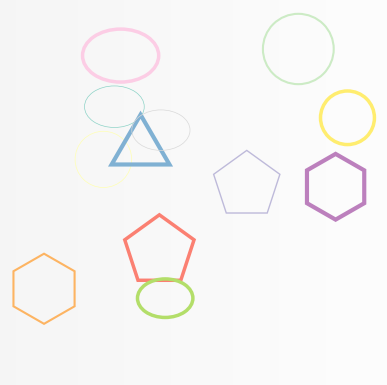[{"shape": "oval", "thickness": 0.5, "radius": 0.39, "center": [0.295, 0.723]}, {"shape": "circle", "thickness": 0.5, "radius": 0.37, "center": [0.267, 0.586]}, {"shape": "pentagon", "thickness": 1, "radius": 0.45, "center": [0.637, 0.519]}, {"shape": "pentagon", "thickness": 2.5, "radius": 0.47, "center": [0.411, 0.348]}, {"shape": "triangle", "thickness": 3, "radius": 0.43, "center": [0.363, 0.616]}, {"shape": "hexagon", "thickness": 1.5, "radius": 0.46, "center": [0.114, 0.25]}, {"shape": "oval", "thickness": 2.5, "radius": 0.36, "center": [0.426, 0.225]}, {"shape": "oval", "thickness": 2.5, "radius": 0.49, "center": [0.311, 0.856]}, {"shape": "oval", "thickness": 0.5, "radius": 0.38, "center": [0.415, 0.662]}, {"shape": "hexagon", "thickness": 3, "radius": 0.43, "center": [0.866, 0.515]}, {"shape": "circle", "thickness": 1.5, "radius": 0.46, "center": [0.77, 0.873]}, {"shape": "circle", "thickness": 2.5, "radius": 0.35, "center": [0.897, 0.694]}]